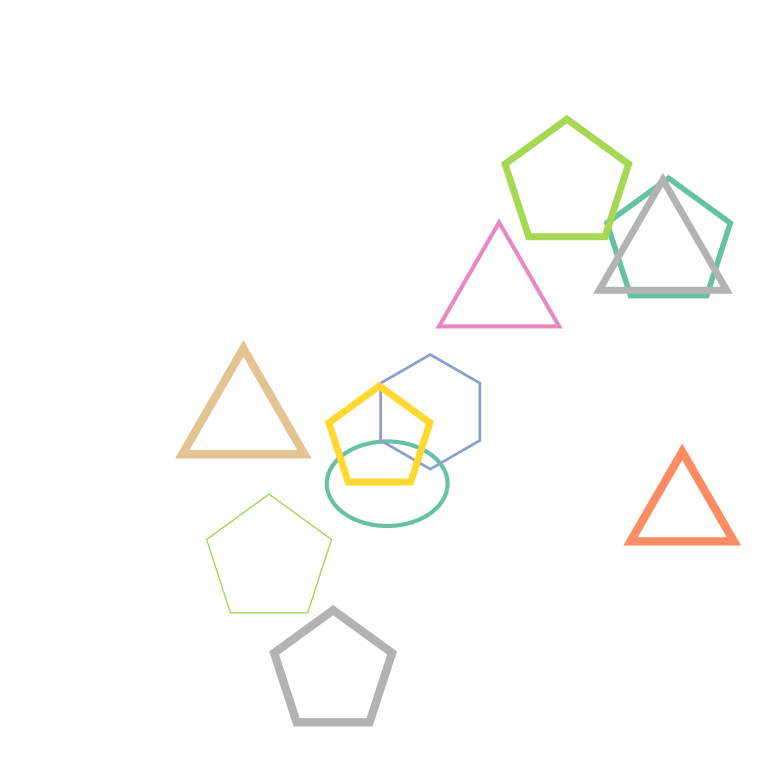[{"shape": "oval", "thickness": 1.5, "radius": 0.39, "center": [0.503, 0.372]}, {"shape": "pentagon", "thickness": 2, "radius": 0.42, "center": [0.868, 0.684]}, {"shape": "triangle", "thickness": 3, "radius": 0.39, "center": [0.886, 0.336]}, {"shape": "hexagon", "thickness": 1, "radius": 0.37, "center": [0.559, 0.465]}, {"shape": "triangle", "thickness": 1.5, "radius": 0.45, "center": [0.648, 0.621]}, {"shape": "pentagon", "thickness": 2.5, "radius": 0.42, "center": [0.736, 0.761]}, {"shape": "pentagon", "thickness": 0.5, "radius": 0.43, "center": [0.349, 0.273]}, {"shape": "pentagon", "thickness": 2.5, "radius": 0.34, "center": [0.493, 0.43]}, {"shape": "triangle", "thickness": 3, "radius": 0.46, "center": [0.316, 0.456]}, {"shape": "triangle", "thickness": 2.5, "radius": 0.48, "center": [0.861, 0.671]}, {"shape": "pentagon", "thickness": 3, "radius": 0.4, "center": [0.433, 0.127]}]